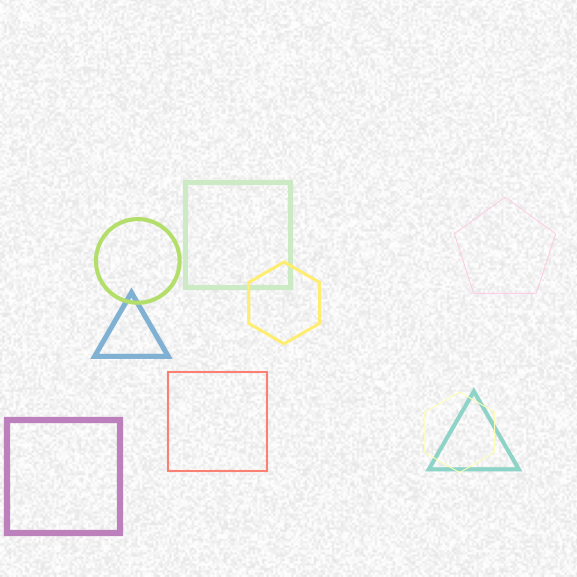[{"shape": "triangle", "thickness": 2, "radius": 0.45, "center": [0.82, 0.231]}, {"shape": "hexagon", "thickness": 0.5, "radius": 0.35, "center": [0.796, 0.251]}, {"shape": "square", "thickness": 1, "radius": 0.43, "center": [0.376, 0.269]}, {"shape": "triangle", "thickness": 2.5, "radius": 0.37, "center": [0.228, 0.419]}, {"shape": "circle", "thickness": 2, "radius": 0.36, "center": [0.239, 0.547]}, {"shape": "pentagon", "thickness": 0.5, "radius": 0.46, "center": [0.874, 0.566]}, {"shape": "square", "thickness": 3, "radius": 0.49, "center": [0.11, 0.175]}, {"shape": "square", "thickness": 2.5, "radius": 0.46, "center": [0.411, 0.593]}, {"shape": "hexagon", "thickness": 1.5, "radius": 0.35, "center": [0.492, 0.475]}]